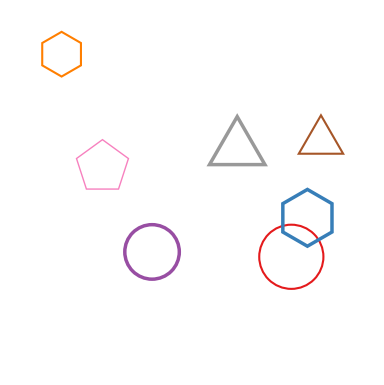[{"shape": "circle", "thickness": 1.5, "radius": 0.42, "center": [0.757, 0.333]}, {"shape": "hexagon", "thickness": 2.5, "radius": 0.37, "center": [0.798, 0.434]}, {"shape": "circle", "thickness": 2.5, "radius": 0.35, "center": [0.395, 0.346]}, {"shape": "hexagon", "thickness": 1.5, "radius": 0.29, "center": [0.16, 0.859]}, {"shape": "triangle", "thickness": 1.5, "radius": 0.33, "center": [0.834, 0.634]}, {"shape": "pentagon", "thickness": 1, "radius": 0.35, "center": [0.266, 0.566]}, {"shape": "triangle", "thickness": 2.5, "radius": 0.42, "center": [0.616, 0.614]}]